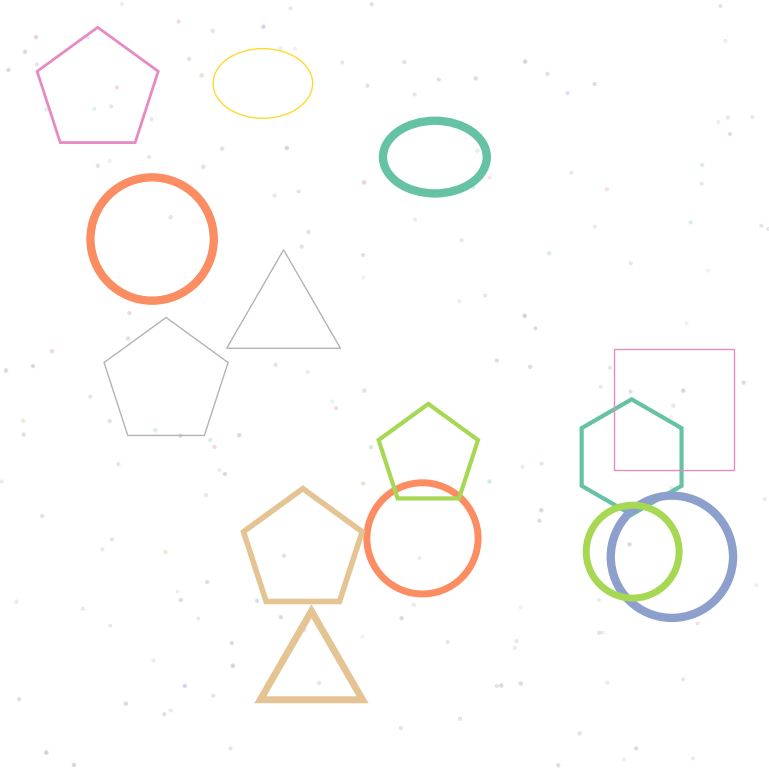[{"shape": "oval", "thickness": 3, "radius": 0.34, "center": [0.565, 0.796]}, {"shape": "hexagon", "thickness": 1.5, "radius": 0.37, "center": [0.82, 0.407]}, {"shape": "circle", "thickness": 3, "radius": 0.4, "center": [0.198, 0.69]}, {"shape": "circle", "thickness": 2.5, "radius": 0.36, "center": [0.549, 0.301]}, {"shape": "circle", "thickness": 3, "radius": 0.4, "center": [0.873, 0.277]}, {"shape": "square", "thickness": 0.5, "radius": 0.39, "center": [0.875, 0.468]}, {"shape": "pentagon", "thickness": 1, "radius": 0.41, "center": [0.127, 0.882]}, {"shape": "circle", "thickness": 2.5, "radius": 0.3, "center": [0.822, 0.284]}, {"shape": "pentagon", "thickness": 1.5, "radius": 0.34, "center": [0.556, 0.408]}, {"shape": "oval", "thickness": 0.5, "radius": 0.32, "center": [0.341, 0.892]}, {"shape": "pentagon", "thickness": 2, "radius": 0.41, "center": [0.393, 0.284]}, {"shape": "triangle", "thickness": 2.5, "radius": 0.38, "center": [0.404, 0.13]}, {"shape": "pentagon", "thickness": 0.5, "radius": 0.42, "center": [0.216, 0.503]}, {"shape": "triangle", "thickness": 0.5, "radius": 0.43, "center": [0.368, 0.59]}]